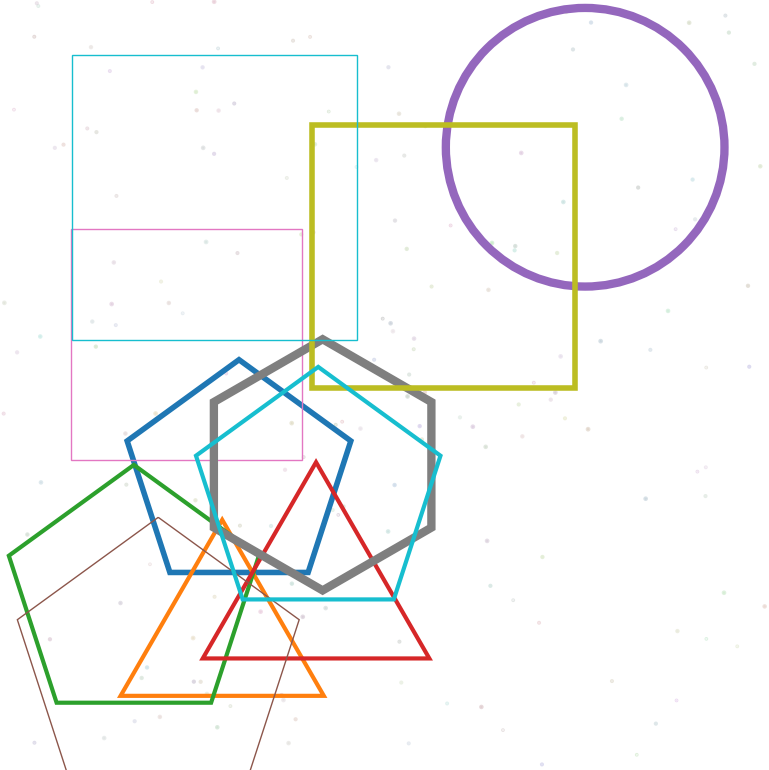[{"shape": "pentagon", "thickness": 2, "radius": 0.76, "center": [0.31, 0.38]}, {"shape": "triangle", "thickness": 1.5, "radius": 0.76, "center": [0.289, 0.173]}, {"shape": "pentagon", "thickness": 1.5, "radius": 0.85, "center": [0.174, 0.226]}, {"shape": "triangle", "thickness": 1.5, "radius": 0.85, "center": [0.41, 0.23]}, {"shape": "circle", "thickness": 3, "radius": 0.9, "center": [0.76, 0.809]}, {"shape": "pentagon", "thickness": 0.5, "radius": 0.96, "center": [0.206, 0.136]}, {"shape": "square", "thickness": 0.5, "radius": 0.75, "center": [0.242, 0.552]}, {"shape": "hexagon", "thickness": 3, "radius": 0.82, "center": [0.419, 0.396]}, {"shape": "square", "thickness": 2, "radius": 0.85, "center": [0.576, 0.667]}, {"shape": "square", "thickness": 0.5, "radius": 0.92, "center": [0.278, 0.743]}, {"shape": "pentagon", "thickness": 1.5, "radius": 0.83, "center": [0.413, 0.357]}]